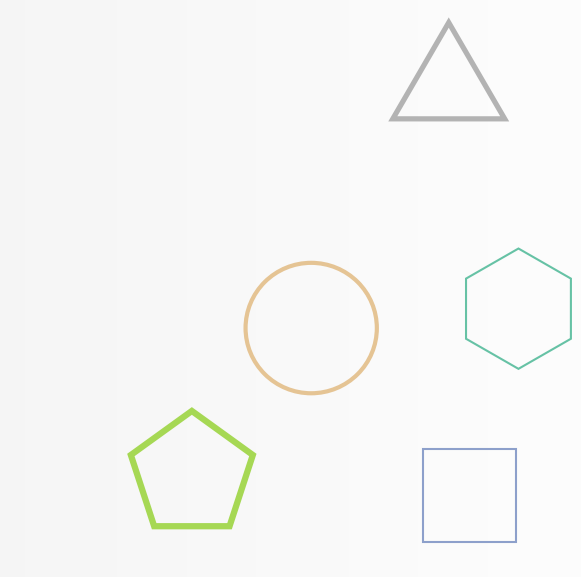[{"shape": "hexagon", "thickness": 1, "radius": 0.52, "center": [0.892, 0.465]}, {"shape": "square", "thickness": 1, "radius": 0.4, "center": [0.808, 0.141]}, {"shape": "pentagon", "thickness": 3, "radius": 0.55, "center": [0.33, 0.177]}, {"shape": "circle", "thickness": 2, "radius": 0.56, "center": [0.535, 0.431]}, {"shape": "triangle", "thickness": 2.5, "radius": 0.56, "center": [0.772, 0.849]}]